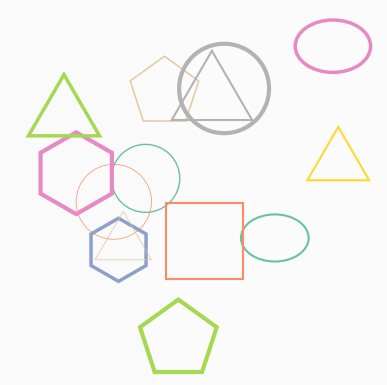[{"shape": "oval", "thickness": 1.5, "radius": 0.44, "center": [0.709, 0.382]}, {"shape": "circle", "thickness": 1, "radius": 0.44, "center": [0.376, 0.537]}, {"shape": "circle", "thickness": 0.5, "radius": 0.49, "center": [0.294, 0.476]}, {"shape": "square", "thickness": 1.5, "radius": 0.5, "center": [0.529, 0.374]}, {"shape": "hexagon", "thickness": 2.5, "radius": 0.41, "center": [0.306, 0.351]}, {"shape": "oval", "thickness": 2.5, "radius": 0.49, "center": [0.859, 0.88]}, {"shape": "hexagon", "thickness": 3, "radius": 0.53, "center": [0.197, 0.55]}, {"shape": "triangle", "thickness": 2.5, "radius": 0.53, "center": [0.165, 0.7]}, {"shape": "pentagon", "thickness": 3, "radius": 0.52, "center": [0.46, 0.118]}, {"shape": "triangle", "thickness": 1.5, "radius": 0.46, "center": [0.873, 0.578]}, {"shape": "triangle", "thickness": 0.5, "radius": 0.42, "center": [0.318, 0.367]}, {"shape": "pentagon", "thickness": 1, "radius": 0.46, "center": [0.424, 0.761]}, {"shape": "circle", "thickness": 3, "radius": 0.58, "center": [0.578, 0.77]}, {"shape": "triangle", "thickness": 1.5, "radius": 0.6, "center": [0.547, 0.748]}]